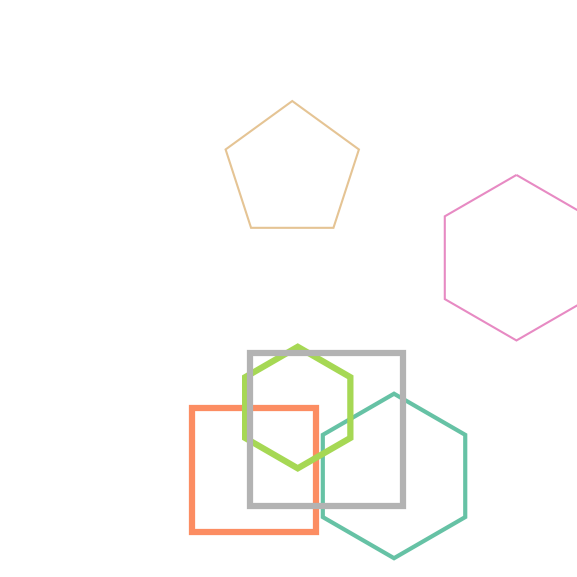[{"shape": "hexagon", "thickness": 2, "radius": 0.71, "center": [0.682, 0.175]}, {"shape": "square", "thickness": 3, "radius": 0.54, "center": [0.44, 0.185]}, {"shape": "hexagon", "thickness": 1, "radius": 0.72, "center": [0.894, 0.553]}, {"shape": "hexagon", "thickness": 3, "radius": 0.53, "center": [0.516, 0.293]}, {"shape": "pentagon", "thickness": 1, "radius": 0.61, "center": [0.506, 0.703]}, {"shape": "square", "thickness": 3, "radius": 0.66, "center": [0.565, 0.255]}]